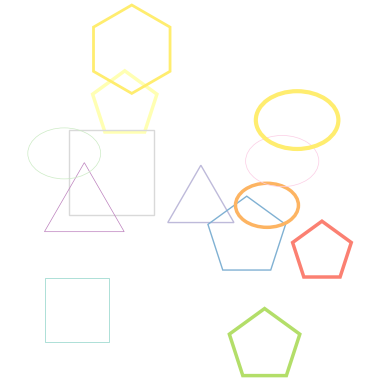[{"shape": "square", "thickness": 0.5, "radius": 0.41, "center": [0.199, 0.195]}, {"shape": "pentagon", "thickness": 2.5, "radius": 0.44, "center": [0.324, 0.728]}, {"shape": "triangle", "thickness": 1, "radius": 0.5, "center": [0.522, 0.472]}, {"shape": "pentagon", "thickness": 2.5, "radius": 0.4, "center": [0.836, 0.345]}, {"shape": "pentagon", "thickness": 1, "radius": 0.53, "center": [0.641, 0.384]}, {"shape": "oval", "thickness": 2.5, "radius": 0.41, "center": [0.693, 0.467]}, {"shape": "pentagon", "thickness": 2.5, "radius": 0.48, "center": [0.687, 0.102]}, {"shape": "oval", "thickness": 0.5, "radius": 0.48, "center": [0.733, 0.582]}, {"shape": "square", "thickness": 1, "radius": 0.55, "center": [0.289, 0.551]}, {"shape": "triangle", "thickness": 0.5, "radius": 0.6, "center": [0.219, 0.458]}, {"shape": "oval", "thickness": 0.5, "radius": 0.47, "center": [0.167, 0.602]}, {"shape": "oval", "thickness": 3, "radius": 0.54, "center": [0.772, 0.688]}, {"shape": "hexagon", "thickness": 2, "radius": 0.57, "center": [0.342, 0.872]}]